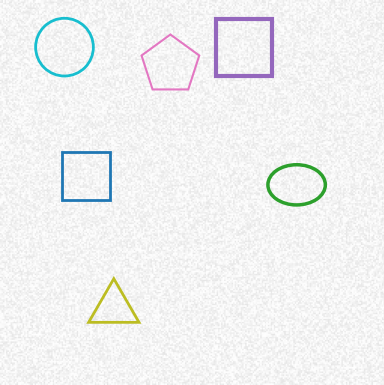[{"shape": "square", "thickness": 2, "radius": 0.32, "center": [0.224, 0.543]}, {"shape": "oval", "thickness": 2.5, "radius": 0.37, "center": [0.77, 0.52]}, {"shape": "square", "thickness": 3, "radius": 0.37, "center": [0.634, 0.877]}, {"shape": "pentagon", "thickness": 1.5, "radius": 0.39, "center": [0.443, 0.831]}, {"shape": "triangle", "thickness": 2, "radius": 0.38, "center": [0.296, 0.201]}, {"shape": "circle", "thickness": 2, "radius": 0.37, "center": [0.168, 0.878]}]